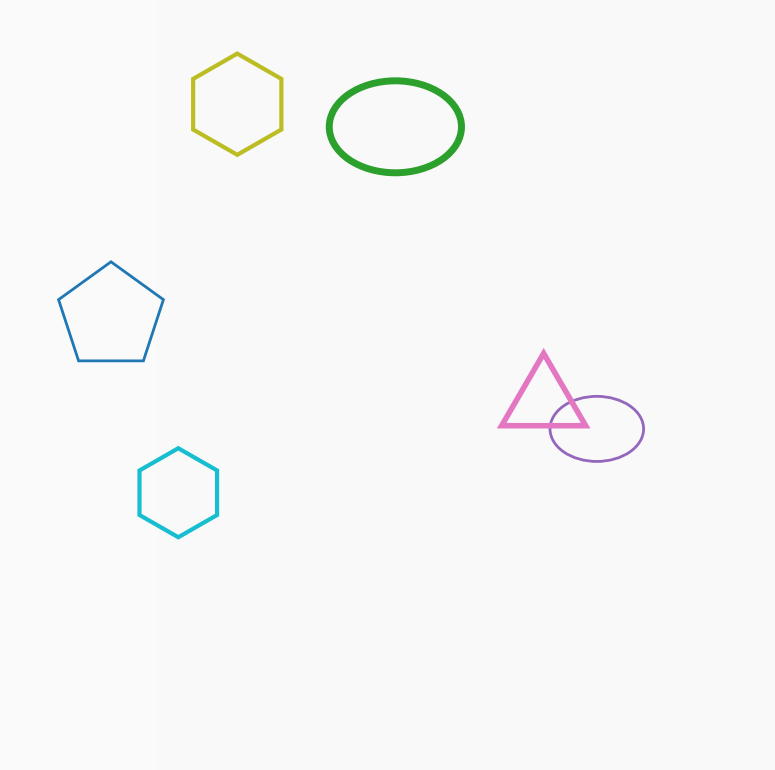[{"shape": "pentagon", "thickness": 1, "radius": 0.36, "center": [0.143, 0.589]}, {"shape": "oval", "thickness": 2.5, "radius": 0.43, "center": [0.51, 0.835]}, {"shape": "oval", "thickness": 1, "radius": 0.3, "center": [0.77, 0.443]}, {"shape": "triangle", "thickness": 2, "radius": 0.31, "center": [0.701, 0.478]}, {"shape": "hexagon", "thickness": 1.5, "radius": 0.33, "center": [0.306, 0.865]}, {"shape": "hexagon", "thickness": 1.5, "radius": 0.29, "center": [0.23, 0.36]}]